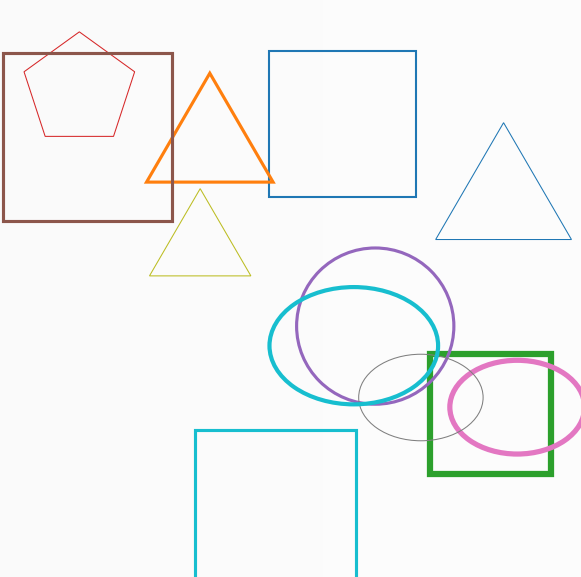[{"shape": "triangle", "thickness": 0.5, "radius": 0.67, "center": [0.866, 0.652]}, {"shape": "square", "thickness": 1, "radius": 0.63, "center": [0.59, 0.785]}, {"shape": "triangle", "thickness": 1.5, "radius": 0.63, "center": [0.361, 0.747]}, {"shape": "square", "thickness": 3, "radius": 0.52, "center": [0.844, 0.282]}, {"shape": "pentagon", "thickness": 0.5, "radius": 0.5, "center": [0.136, 0.844]}, {"shape": "circle", "thickness": 1.5, "radius": 0.68, "center": [0.646, 0.434]}, {"shape": "square", "thickness": 1.5, "radius": 0.73, "center": [0.151, 0.762]}, {"shape": "oval", "thickness": 2.5, "radius": 0.58, "center": [0.89, 0.294]}, {"shape": "oval", "thickness": 0.5, "radius": 0.54, "center": [0.724, 0.311]}, {"shape": "triangle", "thickness": 0.5, "radius": 0.5, "center": [0.344, 0.572]}, {"shape": "square", "thickness": 1.5, "radius": 0.69, "center": [0.475, 0.115]}, {"shape": "oval", "thickness": 2, "radius": 0.73, "center": [0.609, 0.4]}]